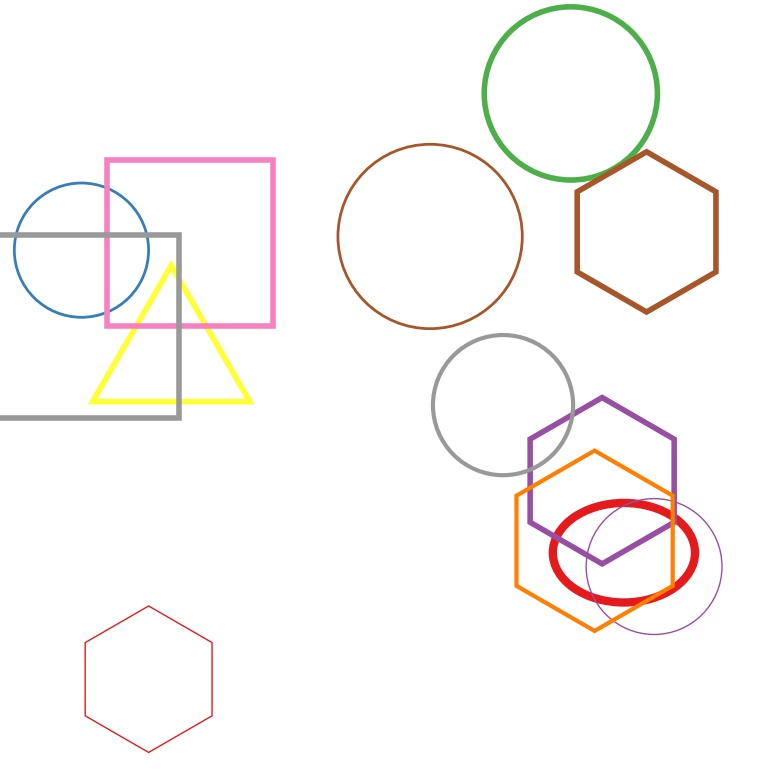[{"shape": "hexagon", "thickness": 0.5, "radius": 0.48, "center": [0.193, 0.118]}, {"shape": "oval", "thickness": 3, "radius": 0.46, "center": [0.81, 0.282]}, {"shape": "circle", "thickness": 1, "radius": 0.44, "center": [0.106, 0.675]}, {"shape": "circle", "thickness": 2, "radius": 0.56, "center": [0.741, 0.879]}, {"shape": "circle", "thickness": 0.5, "radius": 0.44, "center": [0.849, 0.264]}, {"shape": "hexagon", "thickness": 2, "radius": 0.54, "center": [0.782, 0.376]}, {"shape": "hexagon", "thickness": 1.5, "radius": 0.59, "center": [0.772, 0.298]}, {"shape": "triangle", "thickness": 2, "radius": 0.59, "center": [0.222, 0.537]}, {"shape": "circle", "thickness": 1, "radius": 0.6, "center": [0.559, 0.693]}, {"shape": "hexagon", "thickness": 2, "radius": 0.52, "center": [0.84, 0.699]}, {"shape": "square", "thickness": 2, "radius": 0.54, "center": [0.247, 0.684]}, {"shape": "circle", "thickness": 1.5, "radius": 0.46, "center": [0.653, 0.474]}, {"shape": "square", "thickness": 2, "radius": 0.59, "center": [0.113, 0.576]}]